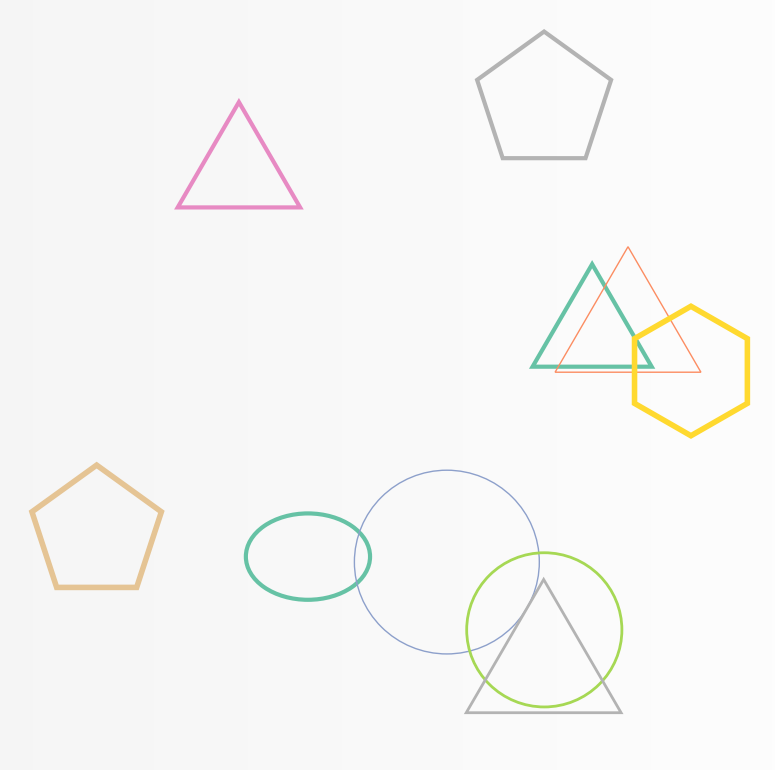[{"shape": "triangle", "thickness": 1.5, "radius": 0.44, "center": [0.764, 0.568]}, {"shape": "oval", "thickness": 1.5, "radius": 0.4, "center": [0.397, 0.277]}, {"shape": "triangle", "thickness": 0.5, "radius": 0.54, "center": [0.81, 0.571]}, {"shape": "circle", "thickness": 0.5, "radius": 0.6, "center": [0.577, 0.27]}, {"shape": "triangle", "thickness": 1.5, "radius": 0.46, "center": [0.308, 0.776]}, {"shape": "circle", "thickness": 1, "radius": 0.5, "center": [0.702, 0.182]}, {"shape": "hexagon", "thickness": 2, "radius": 0.42, "center": [0.892, 0.518]}, {"shape": "pentagon", "thickness": 2, "radius": 0.44, "center": [0.125, 0.308]}, {"shape": "triangle", "thickness": 1, "radius": 0.58, "center": [0.702, 0.132]}, {"shape": "pentagon", "thickness": 1.5, "radius": 0.45, "center": [0.702, 0.868]}]